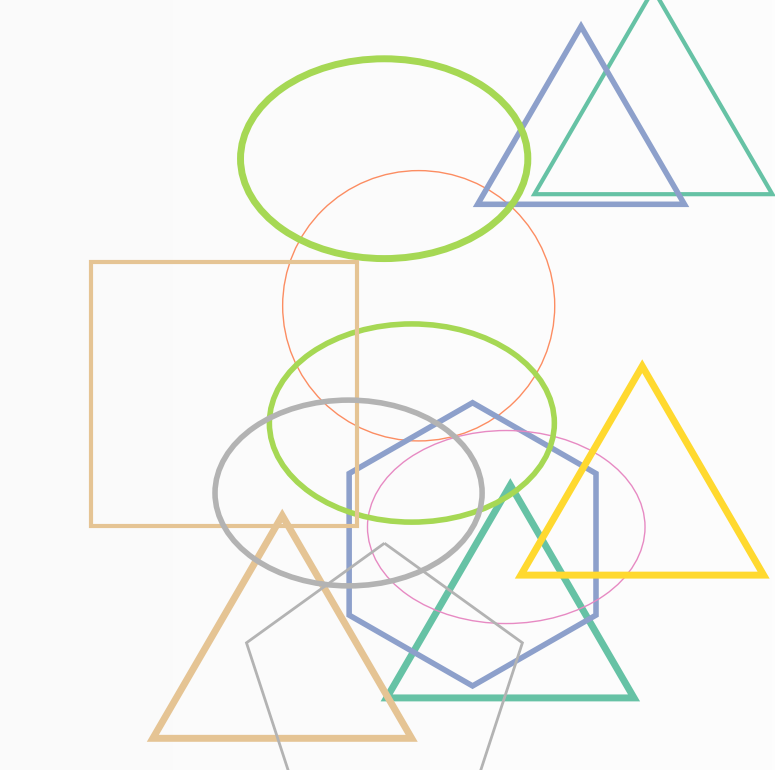[{"shape": "triangle", "thickness": 2.5, "radius": 0.92, "center": [0.659, 0.186]}, {"shape": "triangle", "thickness": 1.5, "radius": 0.89, "center": [0.843, 0.836]}, {"shape": "circle", "thickness": 0.5, "radius": 0.88, "center": [0.54, 0.603]}, {"shape": "hexagon", "thickness": 2, "radius": 0.92, "center": [0.61, 0.293]}, {"shape": "triangle", "thickness": 2, "radius": 0.77, "center": [0.75, 0.812]}, {"shape": "oval", "thickness": 0.5, "radius": 0.9, "center": [0.653, 0.316]}, {"shape": "oval", "thickness": 2, "radius": 0.92, "center": [0.531, 0.451]}, {"shape": "oval", "thickness": 2.5, "radius": 0.93, "center": [0.496, 0.794]}, {"shape": "triangle", "thickness": 2.5, "radius": 0.9, "center": [0.829, 0.344]}, {"shape": "triangle", "thickness": 2.5, "radius": 0.96, "center": [0.364, 0.138]}, {"shape": "square", "thickness": 1.5, "radius": 0.86, "center": [0.289, 0.488]}, {"shape": "pentagon", "thickness": 1, "radius": 0.94, "center": [0.496, 0.107]}, {"shape": "oval", "thickness": 2, "radius": 0.86, "center": [0.45, 0.36]}]